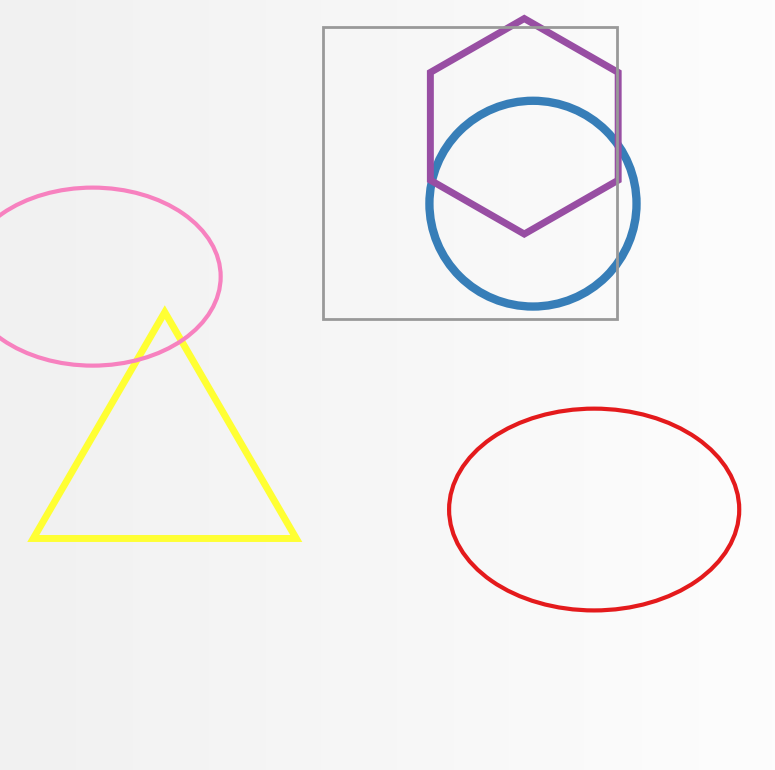[{"shape": "oval", "thickness": 1.5, "radius": 0.94, "center": [0.767, 0.338]}, {"shape": "circle", "thickness": 3, "radius": 0.67, "center": [0.688, 0.736]}, {"shape": "hexagon", "thickness": 2.5, "radius": 0.7, "center": [0.676, 0.836]}, {"shape": "triangle", "thickness": 2.5, "radius": 0.98, "center": [0.213, 0.399]}, {"shape": "oval", "thickness": 1.5, "radius": 0.83, "center": [0.12, 0.641]}, {"shape": "square", "thickness": 1, "radius": 0.95, "center": [0.606, 0.775]}]